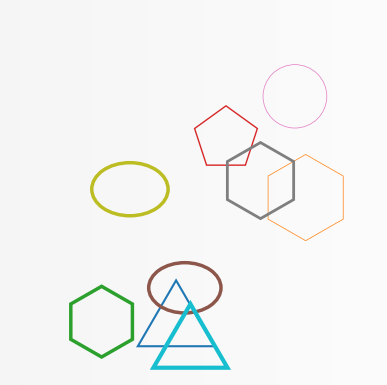[{"shape": "triangle", "thickness": 1.5, "radius": 0.57, "center": [0.454, 0.158]}, {"shape": "hexagon", "thickness": 0.5, "radius": 0.56, "center": [0.789, 0.487]}, {"shape": "hexagon", "thickness": 2.5, "radius": 0.46, "center": [0.262, 0.165]}, {"shape": "pentagon", "thickness": 1, "radius": 0.43, "center": [0.583, 0.64]}, {"shape": "oval", "thickness": 2.5, "radius": 0.47, "center": [0.477, 0.252]}, {"shape": "circle", "thickness": 0.5, "radius": 0.41, "center": [0.761, 0.75]}, {"shape": "hexagon", "thickness": 2, "radius": 0.49, "center": [0.672, 0.531]}, {"shape": "oval", "thickness": 2.5, "radius": 0.49, "center": [0.335, 0.509]}, {"shape": "triangle", "thickness": 3, "radius": 0.55, "center": [0.491, 0.1]}]